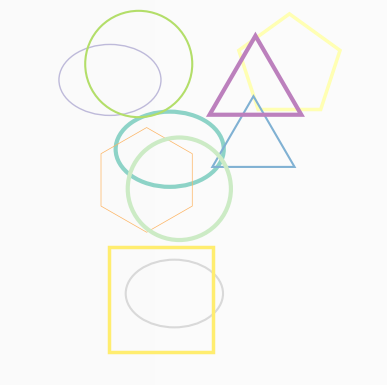[{"shape": "oval", "thickness": 3, "radius": 0.7, "center": [0.438, 0.612]}, {"shape": "pentagon", "thickness": 2.5, "radius": 0.69, "center": [0.747, 0.827]}, {"shape": "oval", "thickness": 1, "radius": 0.66, "center": [0.284, 0.792]}, {"shape": "triangle", "thickness": 1.5, "radius": 0.61, "center": [0.654, 0.628]}, {"shape": "hexagon", "thickness": 0.5, "radius": 0.68, "center": [0.378, 0.533]}, {"shape": "circle", "thickness": 1.5, "radius": 0.69, "center": [0.358, 0.834]}, {"shape": "oval", "thickness": 1.5, "radius": 0.63, "center": [0.45, 0.238]}, {"shape": "triangle", "thickness": 3, "radius": 0.68, "center": [0.659, 0.77]}, {"shape": "circle", "thickness": 3, "radius": 0.67, "center": [0.463, 0.51]}, {"shape": "square", "thickness": 2.5, "radius": 0.68, "center": [0.416, 0.222]}]